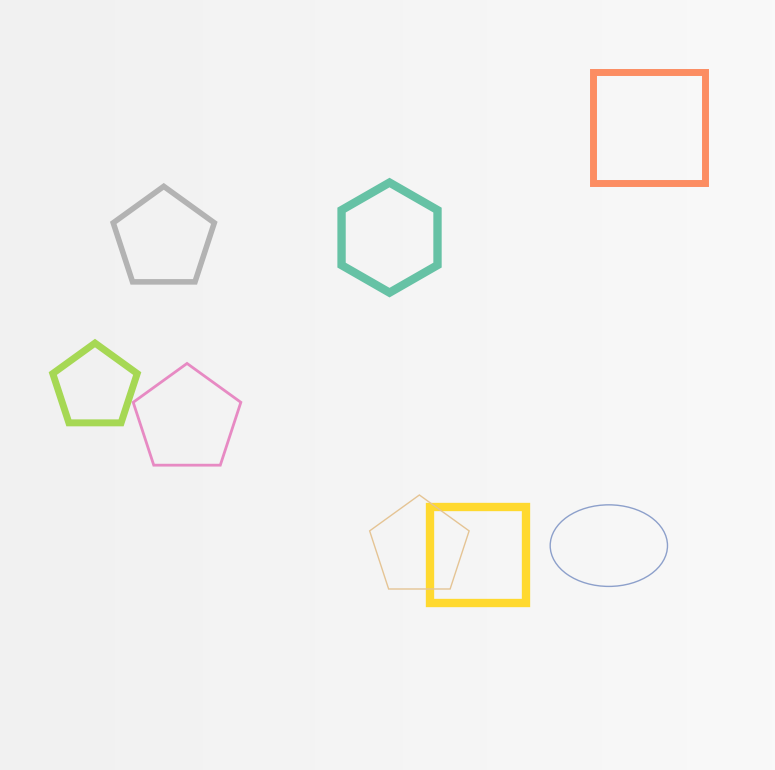[{"shape": "hexagon", "thickness": 3, "radius": 0.36, "center": [0.503, 0.691]}, {"shape": "square", "thickness": 2.5, "radius": 0.36, "center": [0.837, 0.834]}, {"shape": "oval", "thickness": 0.5, "radius": 0.38, "center": [0.786, 0.291]}, {"shape": "pentagon", "thickness": 1, "radius": 0.37, "center": [0.241, 0.455]}, {"shape": "pentagon", "thickness": 2.5, "radius": 0.29, "center": [0.123, 0.497]}, {"shape": "square", "thickness": 3, "radius": 0.31, "center": [0.616, 0.279]}, {"shape": "pentagon", "thickness": 0.5, "radius": 0.34, "center": [0.541, 0.29]}, {"shape": "pentagon", "thickness": 2, "radius": 0.34, "center": [0.211, 0.689]}]